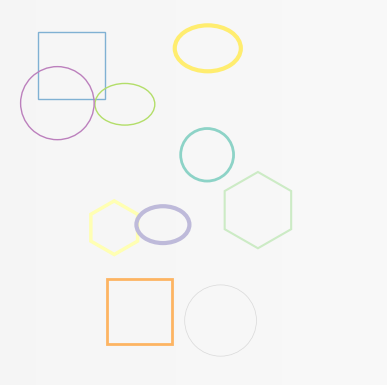[{"shape": "circle", "thickness": 2, "radius": 0.34, "center": [0.534, 0.598]}, {"shape": "hexagon", "thickness": 2.5, "radius": 0.35, "center": [0.295, 0.409]}, {"shape": "oval", "thickness": 3, "radius": 0.34, "center": [0.42, 0.417]}, {"shape": "square", "thickness": 1, "radius": 0.43, "center": [0.184, 0.829]}, {"shape": "square", "thickness": 2, "radius": 0.42, "center": [0.359, 0.191]}, {"shape": "oval", "thickness": 1, "radius": 0.39, "center": [0.322, 0.729]}, {"shape": "circle", "thickness": 0.5, "radius": 0.46, "center": [0.569, 0.167]}, {"shape": "circle", "thickness": 1, "radius": 0.47, "center": [0.148, 0.732]}, {"shape": "hexagon", "thickness": 1.5, "radius": 0.5, "center": [0.666, 0.454]}, {"shape": "oval", "thickness": 3, "radius": 0.43, "center": [0.536, 0.875]}]